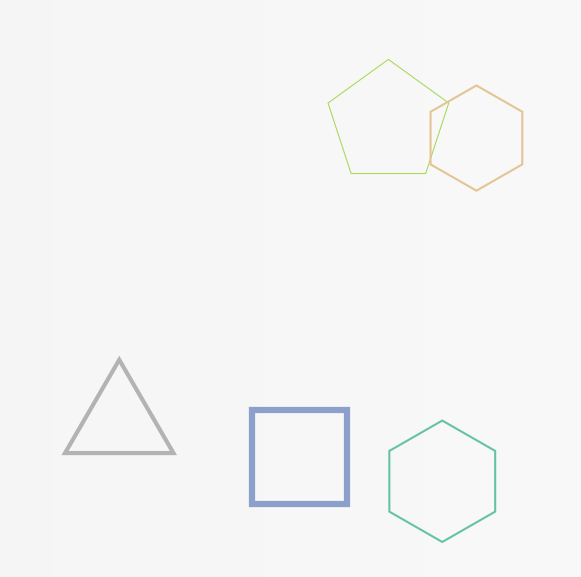[{"shape": "hexagon", "thickness": 1, "radius": 0.53, "center": [0.761, 0.166]}, {"shape": "square", "thickness": 3, "radius": 0.41, "center": [0.515, 0.208]}, {"shape": "pentagon", "thickness": 0.5, "radius": 0.55, "center": [0.668, 0.787]}, {"shape": "hexagon", "thickness": 1, "radius": 0.46, "center": [0.82, 0.76]}, {"shape": "triangle", "thickness": 2, "radius": 0.54, "center": [0.205, 0.268]}]